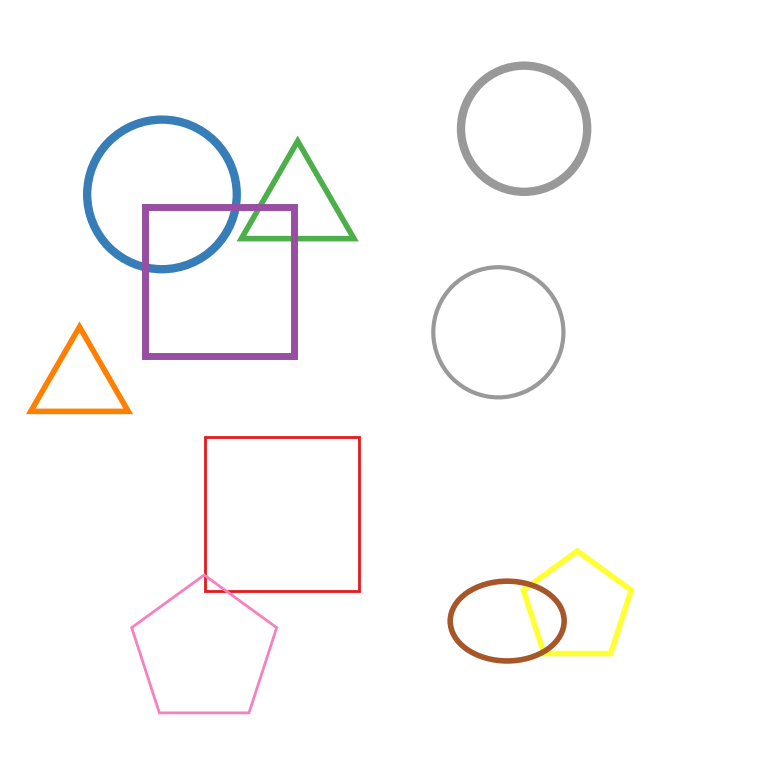[{"shape": "square", "thickness": 1, "radius": 0.5, "center": [0.367, 0.332]}, {"shape": "circle", "thickness": 3, "radius": 0.49, "center": [0.21, 0.748]}, {"shape": "triangle", "thickness": 2, "radius": 0.42, "center": [0.387, 0.732]}, {"shape": "square", "thickness": 2.5, "radius": 0.48, "center": [0.285, 0.634]}, {"shape": "triangle", "thickness": 2, "radius": 0.37, "center": [0.103, 0.502]}, {"shape": "pentagon", "thickness": 2, "radius": 0.37, "center": [0.75, 0.211]}, {"shape": "oval", "thickness": 2, "radius": 0.37, "center": [0.659, 0.193]}, {"shape": "pentagon", "thickness": 1, "radius": 0.49, "center": [0.265, 0.154]}, {"shape": "circle", "thickness": 3, "radius": 0.41, "center": [0.681, 0.833]}, {"shape": "circle", "thickness": 1.5, "radius": 0.42, "center": [0.647, 0.568]}]